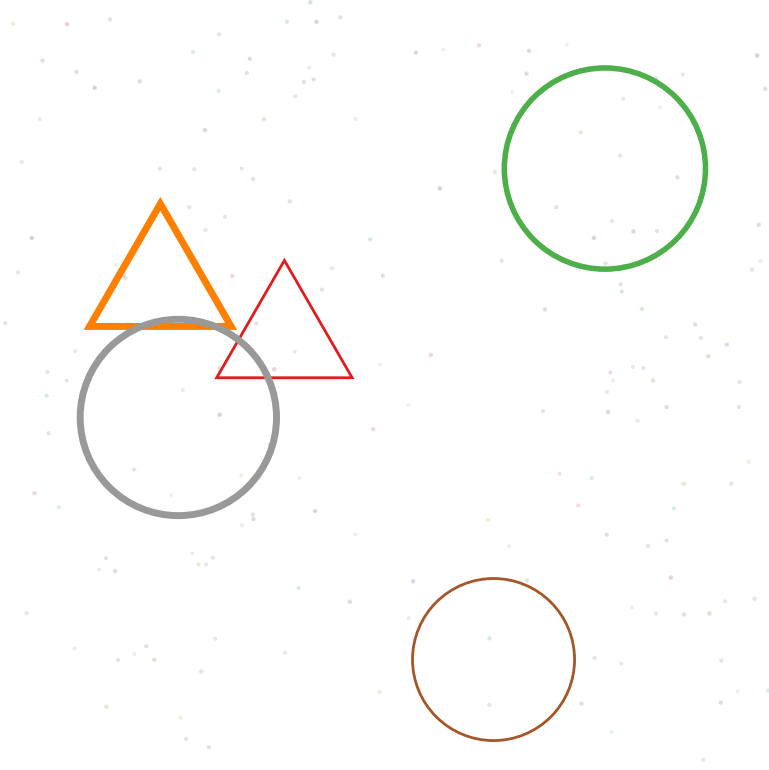[{"shape": "triangle", "thickness": 1, "radius": 0.51, "center": [0.369, 0.56]}, {"shape": "circle", "thickness": 2, "radius": 0.65, "center": [0.786, 0.781]}, {"shape": "triangle", "thickness": 2.5, "radius": 0.53, "center": [0.208, 0.629]}, {"shape": "circle", "thickness": 1, "radius": 0.53, "center": [0.641, 0.143]}, {"shape": "circle", "thickness": 2.5, "radius": 0.64, "center": [0.232, 0.458]}]